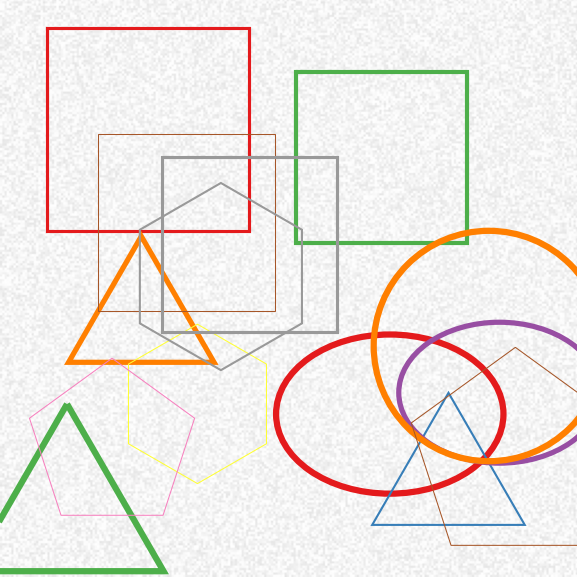[{"shape": "square", "thickness": 1.5, "radius": 0.88, "center": [0.256, 0.775]}, {"shape": "oval", "thickness": 3, "radius": 0.98, "center": [0.675, 0.282]}, {"shape": "triangle", "thickness": 1, "radius": 0.76, "center": [0.777, 0.166]}, {"shape": "square", "thickness": 2, "radius": 0.74, "center": [0.661, 0.726]}, {"shape": "triangle", "thickness": 3, "radius": 0.97, "center": [0.116, 0.107]}, {"shape": "oval", "thickness": 2.5, "radius": 0.87, "center": [0.865, 0.319]}, {"shape": "circle", "thickness": 3, "radius": 1.0, "center": [0.847, 0.4]}, {"shape": "triangle", "thickness": 2.5, "radius": 0.73, "center": [0.245, 0.445]}, {"shape": "hexagon", "thickness": 0.5, "radius": 0.69, "center": [0.342, 0.3]}, {"shape": "pentagon", "thickness": 0.5, "radius": 0.95, "center": [0.892, 0.208]}, {"shape": "square", "thickness": 0.5, "radius": 0.77, "center": [0.323, 0.614]}, {"shape": "pentagon", "thickness": 0.5, "radius": 0.75, "center": [0.194, 0.228]}, {"shape": "hexagon", "thickness": 1, "radius": 0.81, "center": [0.383, 0.52]}, {"shape": "square", "thickness": 1.5, "radius": 0.76, "center": [0.432, 0.576]}]